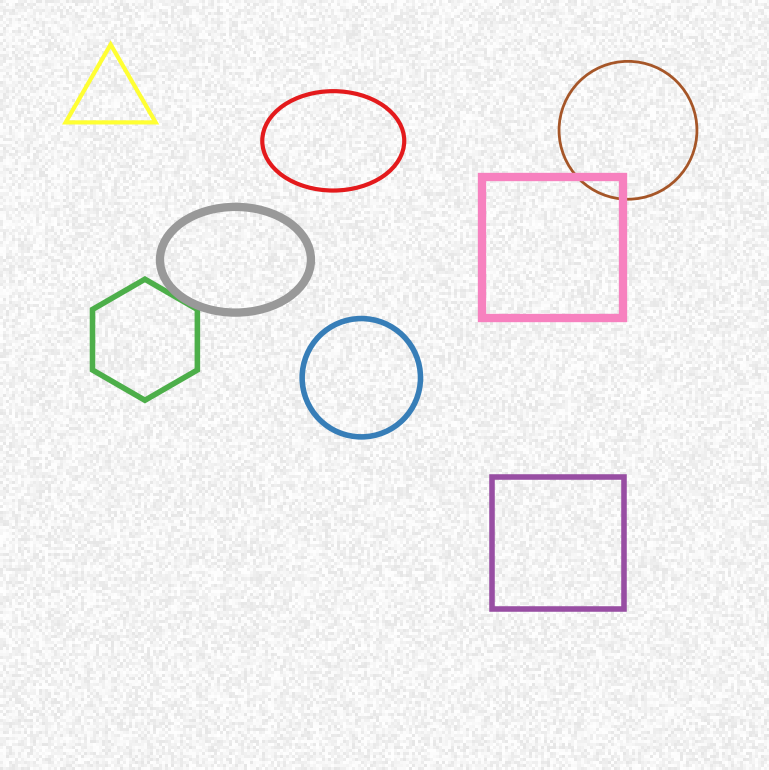[{"shape": "oval", "thickness": 1.5, "radius": 0.46, "center": [0.433, 0.817]}, {"shape": "circle", "thickness": 2, "radius": 0.38, "center": [0.469, 0.509]}, {"shape": "hexagon", "thickness": 2, "radius": 0.39, "center": [0.188, 0.559]}, {"shape": "square", "thickness": 2, "radius": 0.43, "center": [0.725, 0.295]}, {"shape": "triangle", "thickness": 1.5, "radius": 0.34, "center": [0.144, 0.875]}, {"shape": "circle", "thickness": 1, "radius": 0.45, "center": [0.816, 0.831]}, {"shape": "square", "thickness": 3, "radius": 0.46, "center": [0.718, 0.679]}, {"shape": "oval", "thickness": 3, "radius": 0.49, "center": [0.306, 0.663]}]